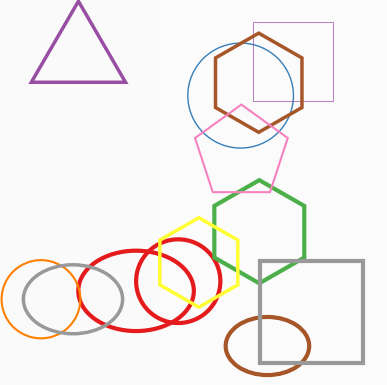[{"shape": "circle", "thickness": 3, "radius": 0.54, "center": [0.46, 0.27]}, {"shape": "oval", "thickness": 3, "radius": 0.75, "center": [0.351, 0.244]}, {"shape": "circle", "thickness": 1, "radius": 0.68, "center": [0.621, 0.752]}, {"shape": "hexagon", "thickness": 3, "radius": 0.67, "center": [0.669, 0.398]}, {"shape": "square", "thickness": 0.5, "radius": 0.52, "center": [0.757, 0.839]}, {"shape": "triangle", "thickness": 2.5, "radius": 0.7, "center": [0.202, 0.857]}, {"shape": "circle", "thickness": 1.5, "radius": 0.51, "center": [0.106, 0.223]}, {"shape": "hexagon", "thickness": 2.5, "radius": 0.58, "center": [0.513, 0.318]}, {"shape": "hexagon", "thickness": 2.5, "radius": 0.64, "center": [0.668, 0.785]}, {"shape": "oval", "thickness": 3, "radius": 0.54, "center": [0.69, 0.101]}, {"shape": "pentagon", "thickness": 1.5, "radius": 0.63, "center": [0.623, 0.603]}, {"shape": "square", "thickness": 3, "radius": 0.66, "center": [0.804, 0.188]}, {"shape": "oval", "thickness": 2.5, "radius": 0.64, "center": [0.188, 0.223]}]